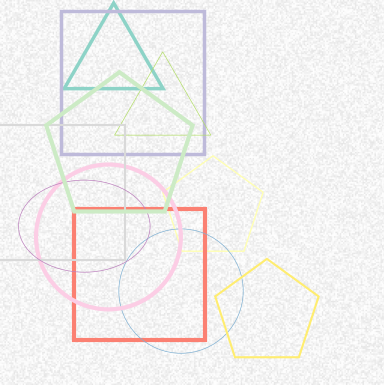[{"shape": "triangle", "thickness": 2.5, "radius": 0.74, "center": [0.295, 0.844]}, {"shape": "pentagon", "thickness": 1, "radius": 0.68, "center": [0.553, 0.458]}, {"shape": "square", "thickness": 2.5, "radius": 0.93, "center": [0.344, 0.786]}, {"shape": "square", "thickness": 3, "radius": 0.85, "center": [0.362, 0.288]}, {"shape": "circle", "thickness": 0.5, "radius": 0.81, "center": [0.47, 0.244]}, {"shape": "triangle", "thickness": 0.5, "radius": 0.72, "center": [0.423, 0.721]}, {"shape": "circle", "thickness": 3, "radius": 0.94, "center": [0.282, 0.385]}, {"shape": "square", "thickness": 1.5, "radius": 0.88, "center": [0.15, 0.5]}, {"shape": "oval", "thickness": 0.5, "radius": 0.85, "center": [0.219, 0.413]}, {"shape": "pentagon", "thickness": 3, "radius": 1.0, "center": [0.31, 0.613]}, {"shape": "pentagon", "thickness": 1.5, "radius": 0.71, "center": [0.693, 0.186]}]